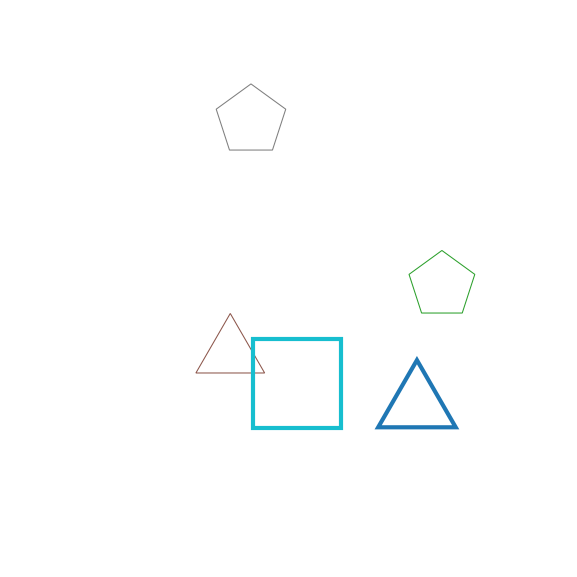[{"shape": "triangle", "thickness": 2, "radius": 0.39, "center": [0.722, 0.298]}, {"shape": "pentagon", "thickness": 0.5, "radius": 0.3, "center": [0.765, 0.506]}, {"shape": "triangle", "thickness": 0.5, "radius": 0.34, "center": [0.399, 0.388]}, {"shape": "pentagon", "thickness": 0.5, "radius": 0.32, "center": [0.435, 0.791]}, {"shape": "square", "thickness": 2, "radius": 0.38, "center": [0.514, 0.335]}]